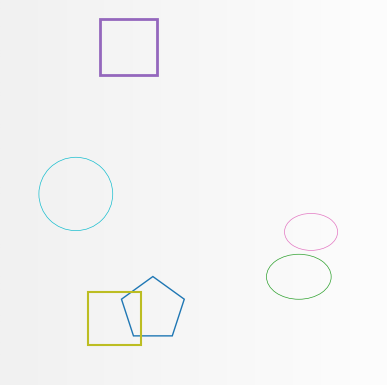[{"shape": "pentagon", "thickness": 1, "radius": 0.43, "center": [0.395, 0.197]}, {"shape": "oval", "thickness": 0.5, "radius": 0.42, "center": [0.771, 0.281]}, {"shape": "square", "thickness": 2, "radius": 0.37, "center": [0.332, 0.878]}, {"shape": "oval", "thickness": 0.5, "radius": 0.34, "center": [0.803, 0.398]}, {"shape": "square", "thickness": 1.5, "radius": 0.34, "center": [0.296, 0.173]}, {"shape": "circle", "thickness": 0.5, "radius": 0.48, "center": [0.196, 0.496]}]